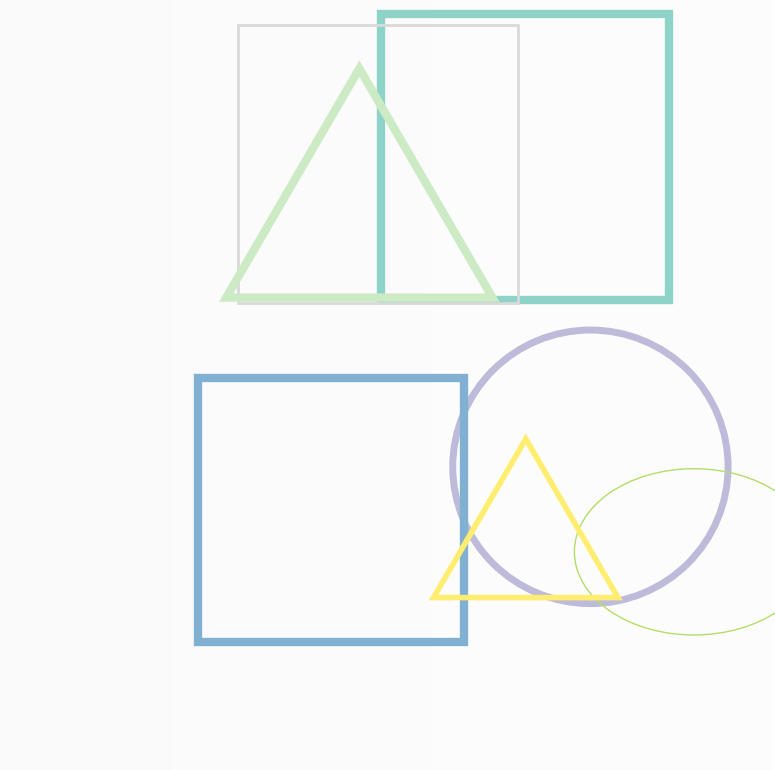[{"shape": "square", "thickness": 3, "radius": 0.93, "center": [0.677, 0.796]}, {"shape": "circle", "thickness": 2.5, "radius": 0.89, "center": [0.762, 0.394]}, {"shape": "square", "thickness": 3, "radius": 0.86, "center": [0.428, 0.338]}, {"shape": "oval", "thickness": 0.5, "radius": 0.77, "center": [0.895, 0.283]}, {"shape": "square", "thickness": 1, "radius": 0.9, "center": [0.488, 0.787]}, {"shape": "triangle", "thickness": 3, "radius": 0.99, "center": [0.464, 0.713]}, {"shape": "triangle", "thickness": 2, "radius": 0.69, "center": [0.678, 0.293]}]